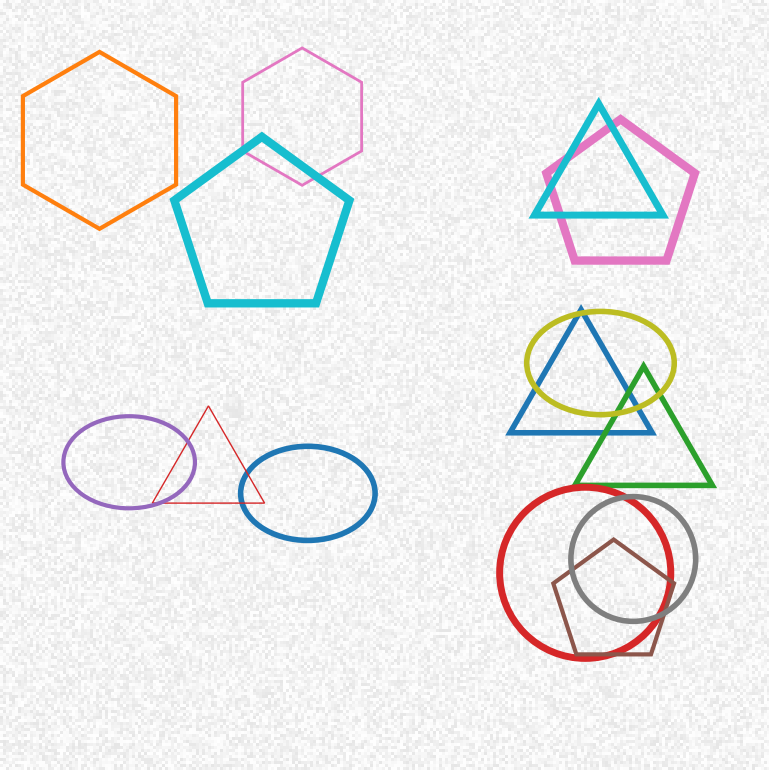[{"shape": "oval", "thickness": 2, "radius": 0.44, "center": [0.4, 0.359]}, {"shape": "triangle", "thickness": 2, "radius": 0.53, "center": [0.755, 0.491]}, {"shape": "hexagon", "thickness": 1.5, "radius": 0.57, "center": [0.129, 0.818]}, {"shape": "triangle", "thickness": 2, "radius": 0.52, "center": [0.836, 0.421]}, {"shape": "triangle", "thickness": 0.5, "radius": 0.42, "center": [0.271, 0.389]}, {"shape": "circle", "thickness": 2.5, "radius": 0.56, "center": [0.76, 0.256]}, {"shape": "oval", "thickness": 1.5, "radius": 0.43, "center": [0.168, 0.4]}, {"shape": "pentagon", "thickness": 1.5, "radius": 0.41, "center": [0.797, 0.217]}, {"shape": "pentagon", "thickness": 3, "radius": 0.51, "center": [0.806, 0.744]}, {"shape": "hexagon", "thickness": 1, "radius": 0.45, "center": [0.392, 0.849]}, {"shape": "circle", "thickness": 2, "radius": 0.41, "center": [0.822, 0.274]}, {"shape": "oval", "thickness": 2, "radius": 0.48, "center": [0.78, 0.529]}, {"shape": "triangle", "thickness": 2.5, "radius": 0.48, "center": [0.778, 0.769]}, {"shape": "pentagon", "thickness": 3, "radius": 0.6, "center": [0.34, 0.703]}]